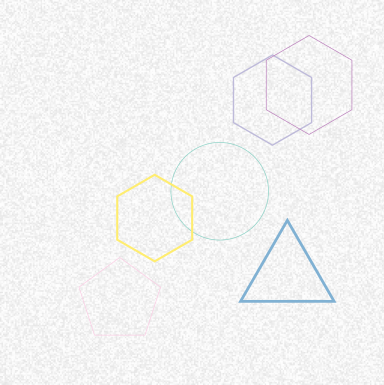[{"shape": "circle", "thickness": 0.5, "radius": 0.63, "center": [0.571, 0.503]}, {"shape": "hexagon", "thickness": 1, "radius": 0.59, "center": [0.708, 0.74]}, {"shape": "triangle", "thickness": 2, "radius": 0.7, "center": [0.746, 0.287]}, {"shape": "pentagon", "thickness": 0.5, "radius": 0.56, "center": [0.311, 0.22]}, {"shape": "hexagon", "thickness": 0.5, "radius": 0.64, "center": [0.803, 0.779]}, {"shape": "hexagon", "thickness": 1.5, "radius": 0.56, "center": [0.402, 0.434]}]